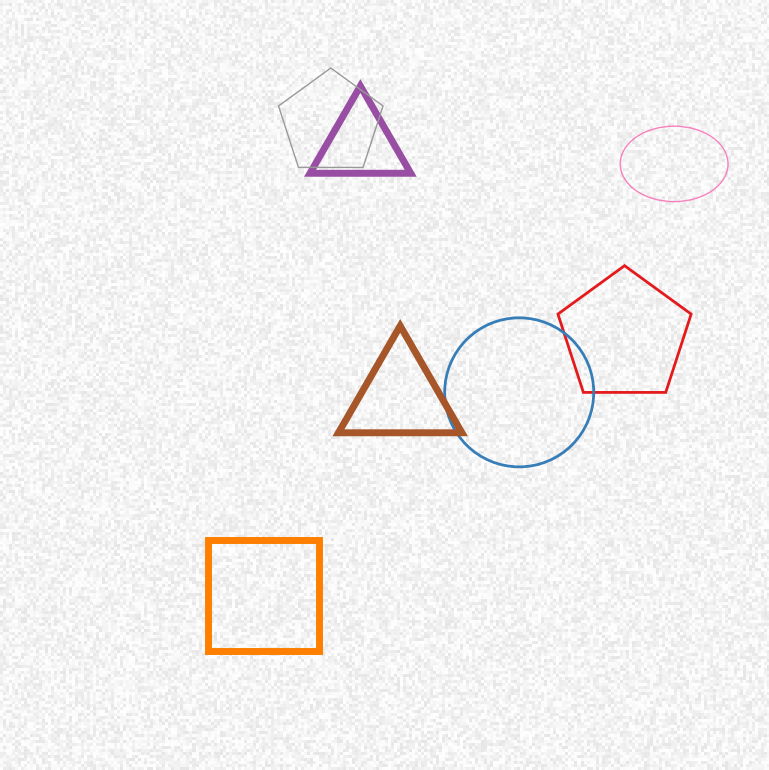[{"shape": "pentagon", "thickness": 1, "radius": 0.45, "center": [0.811, 0.564]}, {"shape": "circle", "thickness": 1, "radius": 0.48, "center": [0.674, 0.49]}, {"shape": "triangle", "thickness": 2.5, "radius": 0.38, "center": [0.468, 0.813]}, {"shape": "square", "thickness": 2.5, "radius": 0.36, "center": [0.342, 0.226]}, {"shape": "triangle", "thickness": 2.5, "radius": 0.46, "center": [0.52, 0.484]}, {"shape": "oval", "thickness": 0.5, "radius": 0.35, "center": [0.875, 0.787]}, {"shape": "pentagon", "thickness": 0.5, "radius": 0.36, "center": [0.43, 0.84]}]